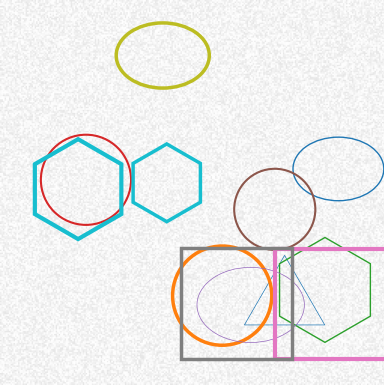[{"shape": "triangle", "thickness": 0.5, "radius": 0.6, "center": [0.739, 0.216]}, {"shape": "oval", "thickness": 1, "radius": 0.59, "center": [0.879, 0.561]}, {"shape": "circle", "thickness": 2.5, "radius": 0.64, "center": [0.577, 0.232]}, {"shape": "hexagon", "thickness": 1, "radius": 0.68, "center": [0.844, 0.247]}, {"shape": "circle", "thickness": 1.5, "radius": 0.59, "center": [0.223, 0.533]}, {"shape": "oval", "thickness": 0.5, "radius": 0.7, "center": [0.651, 0.208]}, {"shape": "circle", "thickness": 1.5, "radius": 0.53, "center": [0.714, 0.456]}, {"shape": "square", "thickness": 3, "radius": 0.72, "center": [0.857, 0.21]}, {"shape": "square", "thickness": 2.5, "radius": 0.72, "center": [0.615, 0.213]}, {"shape": "oval", "thickness": 2.5, "radius": 0.6, "center": [0.423, 0.856]}, {"shape": "hexagon", "thickness": 3, "radius": 0.65, "center": [0.203, 0.509]}, {"shape": "hexagon", "thickness": 2.5, "radius": 0.5, "center": [0.433, 0.525]}]